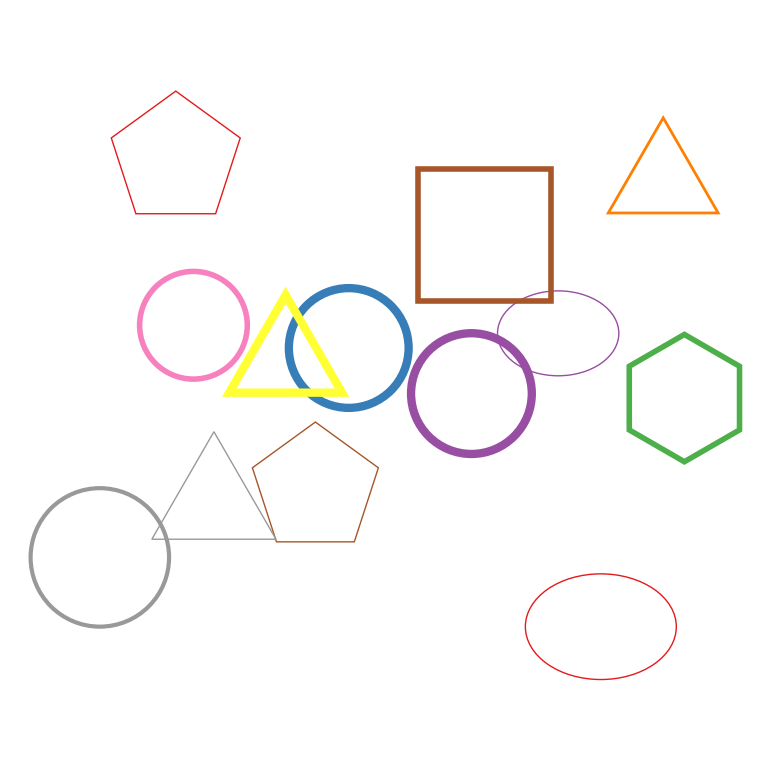[{"shape": "pentagon", "thickness": 0.5, "radius": 0.44, "center": [0.228, 0.794]}, {"shape": "oval", "thickness": 0.5, "radius": 0.49, "center": [0.78, 0.186]}, {"shape": "circle", "thickness": 3, "radius": 0.39, "center": [0.453, 0.548]}, {"shape": "hexagon", "thickness": 2, "radius": 0.41, "center": [0.889, 0.483]}, {"shape": "circle", "thickness": 3, "radius": 0.39, "center": [0.612, 0.489]}, {"shape": "oval", "thickness": 0.5, "radius": 0.39, "center": [0.725, 0.567]}, {"shape": "triangle", "thickness": 1, "radius": 0.41, "center": [0.861, 0.765]}, {"shape": "triangle", "thickness": 3, "radius": 0.42, "center": [0.371, 0.532]}, {"shape": "square", "thickness": 2, "radius": 0.43, "center": [0.629, 0.695]}, {"shape": "pentagon", "thickness": 0.5, "radius": 0.43, "center": [0.41, 0.366]}, {"shape": "circle", "thickness": 2, "radius": 0.35, "center": [0.251, 0.578]}, {"shape": "triangle", "thickness": 0.5, "radius": 0.47, "center": [0.278, 0.346]}, {"shape": "circle", "thickness": 1.5, "radius": 0.45, "center": [0.13, 0.276]}]